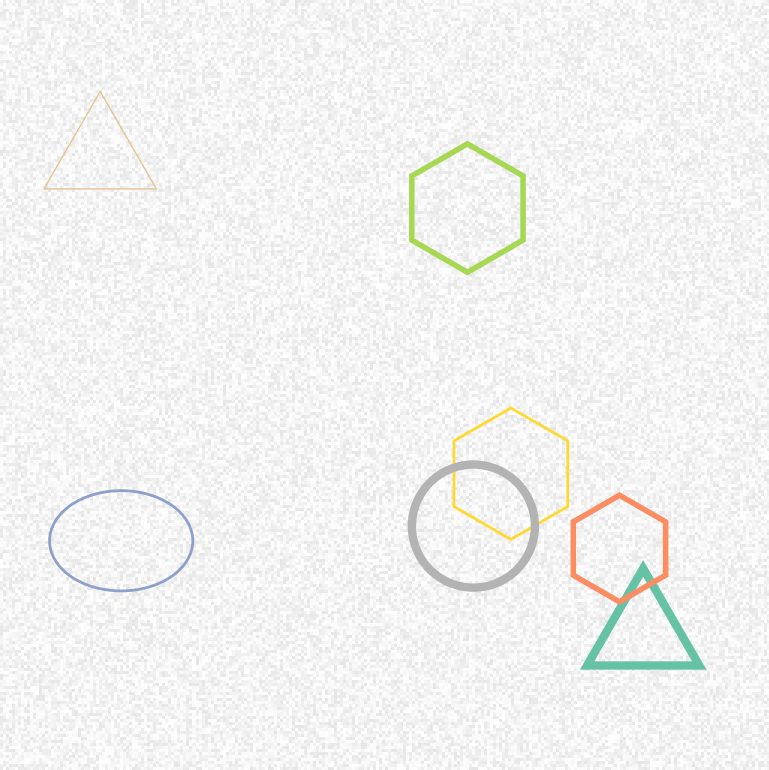[{"shape": "triangle", "thickness": 3, "radius": 0.42, "center": [0.835, 0.178]}, {"shape": "hexagon", "thickness": 2, "radius": 0.35, "center": [0.805, 0.288]}, {"shape": "oval", "thickness": 1, "radius": 0.47, "center": [0.157, 0.298]}, {"shape": "hexagon", "thickness": 2, "radius": 0.42, "center": [0.607, 0.73]}, {"shape": "hexagon", "thickness": 1, "radius": 0.43, "center": [0.663, 0.385]}, {"shape": "triangle", "thickness": 0.5, "radius": 0.42, "center": [0.13, 0.797]}, {"shape": "circle", "thickness": 3, "radius": 0.4, "center": [0.615, 0.317]}]